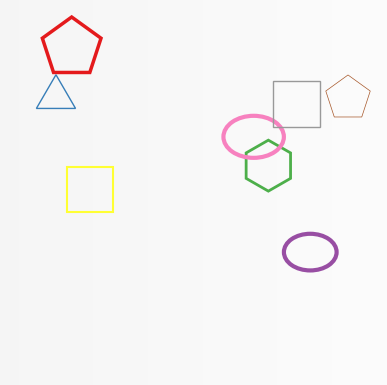[{"shape": "pentagon", "thickness": 2.5, "radius": 0.4, "center": [0.185, 0.876]}, {"shape": "triangle", "thickness": 1, "radius": 0.29, "center": [0.144, 0.748]}, {"shape": "hexagon", "thickness": 2, "radius": 0.33, "center": [0.693, 0.57]}, {"shape": "oval", "thickness": 3, "radius": 0.34, "center": [0.801, 0.345]}, {"shape": "square", "thickness": 1.5, "radius": 0.29, "center": [0.232, 0.509]}, {"shape": "pentagon", "thickness": 0.5, "radius": 0.3, "center": [0.898, 0.745]}, {"shape": "oval", "thickness": 3, "radius": 0.39, "center": [0.655, 0.645]}, {"shape": "square", "thickness": 1, "radius": 0.3, "center": [0.765, 0.729]}]